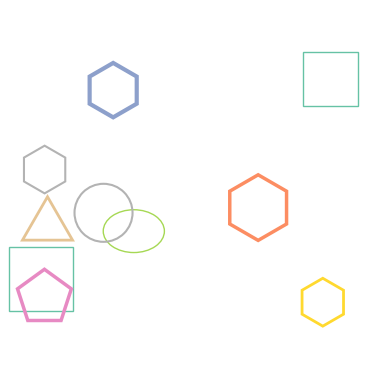[{"shape": "square", "thickness": 1, "radius": 0.35, "center": [0.859, 0.795]}, {"shape": "square", "thickness": 1, "radius": 0.41, "center": [0.107, 0.276]}, {"shape": "hexagon", "thickness": 2.5, "radius": 0.43, "center": [0.671, 0.461]}, {"shape": "hexagon", "thickness": 3, "radius": 0.35, "center": [0.294, 0.766]}, {"shape": "pentagon", "thickness": 2.5, "radius": 0.37, "center": [0.115, 0.227]}, {"shape": "oval", "thickness": 1, "radius": 0.4, "center": [0.348, 0.4]}, {"shape": "hexagon", "thickness": 2, "radius": 0.31, "center": [0.838, 0.215]}, {"shape": "triangle", "thickness": 2, "radius": 0.38, "center": [0.123, 0.414]}, {"shape": "circle", "thickness": 1.5, "radius": 0.38, "center": [0.269, 0.447]}, {"shape": "hexagon", "thickness": 1.5, "radius": 0.31, "center": [0.116, 0.56]}]